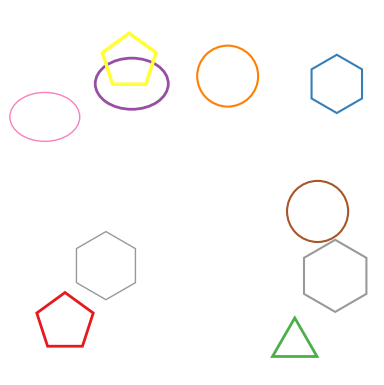[{"shape": "pentagon", "thickness": 2, "radius": 0.39, "center": [0.169, 0.163]}, {"shape": "hexagon", "thickness": 1.5, "radius": 0.38, "center": [0.875, 0.782]}, {"shape": "triangle", "thickness": 2, "radius": 0.33, "center": [0.766, 0.107]}, {"shape": "oval", "thickness": 2, "radius": 0.47, "center": [0.342, 0.783]}, {"shape": "circle", "thickness": 1.5, "radius": 0.4, "center": [0.591, 0.802]}, {"shape": "pentagon", "thickness": 2.5, "radius": 0.37, "center": [0.336, 0.84]}, {"shape": "circle", "thickness": 1.5, "radius": 0.4, "center": [0.825, 0.451]}, {"shape": "oval", "thickness": 1, "radius": 0.45, "center": [0.116, 0.696]}, {"shape": "hexagon", "thickness": 1.5, "radius": 0.47, "center": [0.871, 0.283]}, {"shape": "hexagon", "thickness": 1, "radius": 0.44, "center": [0.275, 0.31]}]